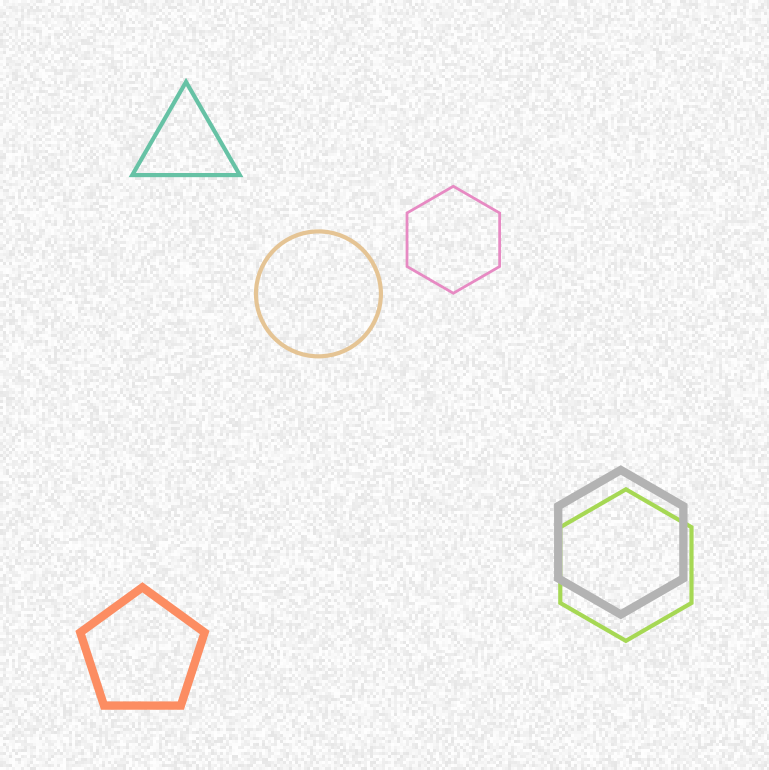[{"shape": "triangle", "thickness": 1.5, "radius": 0.4, "center": [0.242, 0.813]}, {"shape": "pentagon", "thickness": 3, "radius": 0.42, "center": [0.185, 0.152]}, {"shape": "hexagon", "thickness": 1, "radius": 0.35, "center": [0.589, 0.689]}, {"shape": "hexagon", "thickness": 1.5, "radius": 0.49, "center": [0.813, 0.266]}, {"shape": "circle", "thickness": 1.5, "radius": 0.41, "center": [0.414, 0.618]}, {"shape": "hexagon", "thickness": 3, "radius": 0.47, "center": [0.806, 0.296]}]